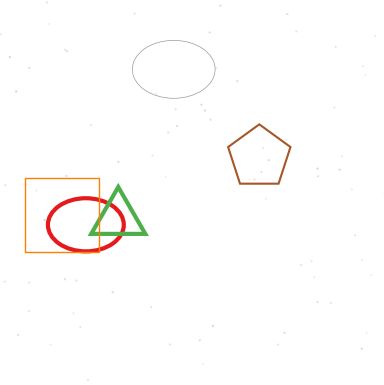[{"shape": "oval", "thickness": 3, "radius": 0.49, "center": [0.223, 0.416]}, {"shape": "triangle", "thickness": 3, "radius": 0.41, "center": [0.307, 0.433]}, {"shape": "square", "thickness": 1, "radius": 0.48, "center": [0.162, 0.441]}, {"shape": "pentagon", "thickness": 1.5, "radius": 0.43, "center": [0.673, 0.592]}, {"shape": "oval", "thickness": 0.5, "radius": 0.54, "center": [0.451, 0.82]}]